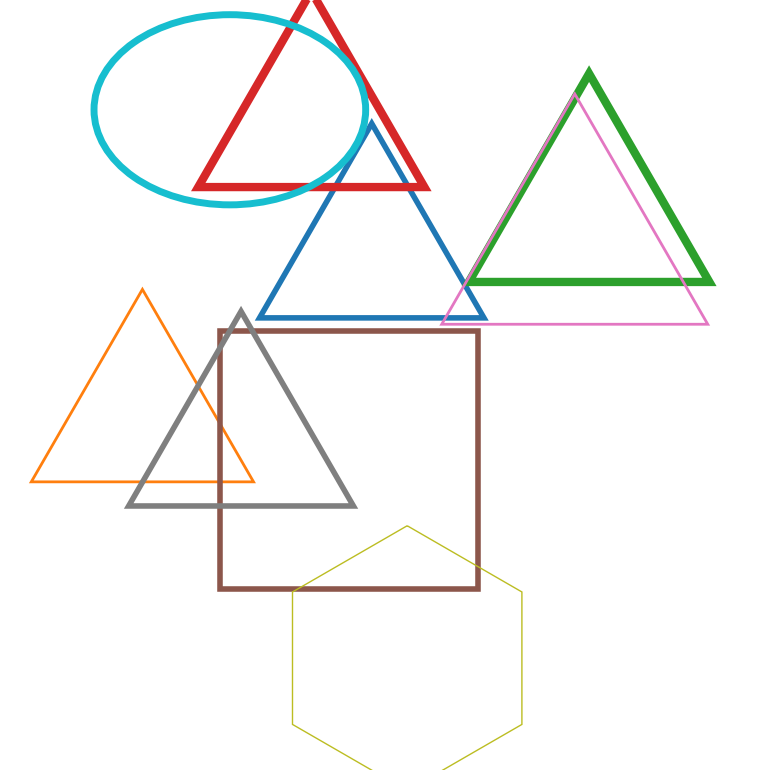[{"shape": "triangle", "thickness": 2, "radius": 0.84, "center": [0.483, 0.671]}, {"shape": "triangle", "thickness": 1, "radius": 0.83, "center": [0.185, 0.458]}, {"shape": "triangle", "thickness": 3, "radius": 0.9, "center": [0.765, 0.724]}, {"shape": "triangle", "thickness": 3, "radius": 0.85, "center": [0.404, 0.842]}, {"shape": "square", "thickness": 2, "radius": 0.83, "center": [0.453, 0.402]}, {"shape": "triangle", "thickness": 1, "radius": 1.0, "center": [0.746, 0.679]}, {"shape": "triangle", "thickness": 2, "radius": 0.84, "center": [0.313, 0.427]}, {"shape": "hexagon", "thickness": 0.5, "radius": 0.86, "center": [0.529, 0.145]}, {"shape": "oval", "thickness": 2.5, "radius": 0.88, "center": [0.299, 0.857]}]